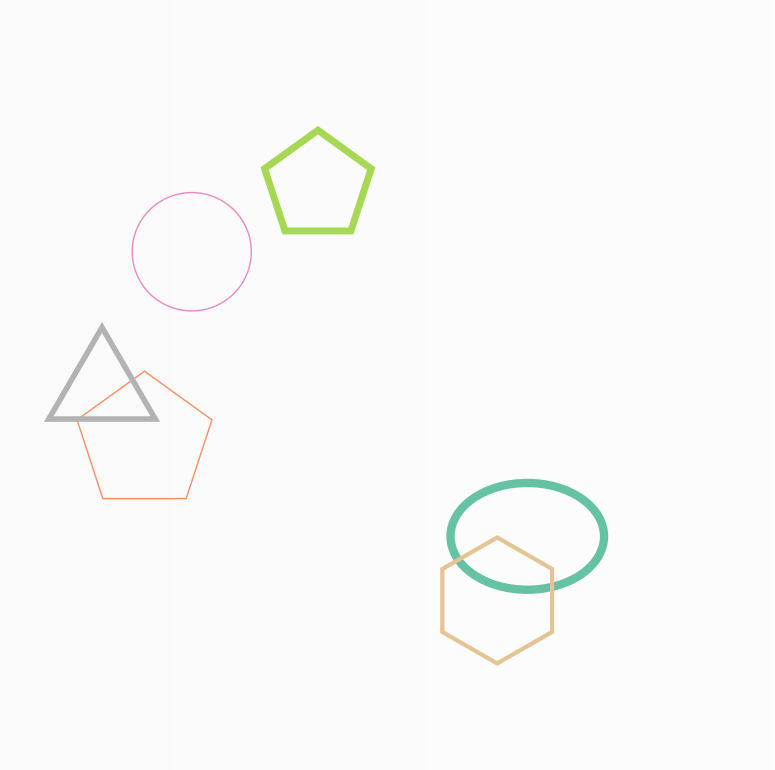[{"shape": "oval", "thickness": 3, "radius": 0.5, "center": [0.68, 0.303]}, {"shape": "pentagon", "thickness": 0.5, "radius": 0.46, "center": [0.186, 0.426]}, {"shape": "circle", "thickness": 0.5, "radius": 0.38, "center": [0.247, 0.673]}, {"shape": "pentagon", "thickness": 2.5, "radius": 0.36, "center": [0.41, 0.759]}, {"shape": "hexagon", "thickness": 1.5, "radius": 0.41, "center": [0.642, 0.22]}, {"shape": "triangle", "thickness": 2, "radius": 0.4, "center": [0.132, 0.495]}]